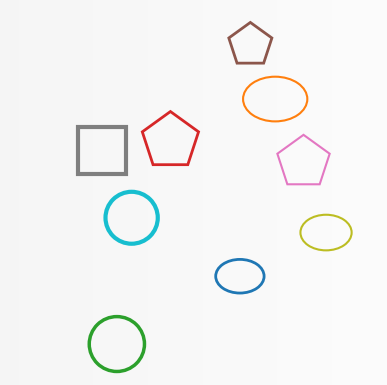[{"shape": "oval", "thickness": 2, "radius": 0.31, "center": [0.619, 0.283]}, {"shape": "oval", "thickness": 1.5, "radius": 0.41, "center": [0.71, 0.743]}, {"shape": "circle", "thickness": 2.5, "radius": 0.36, "center": [0.302, 0.106]}, {"shape": "pentagon", "thickness": 2, "radius": 0.38, "center": [0.44, 0.634]}, {"shape": "pentagon", "thickness": 2, "radius": 0.29, "center": [0.646, 0.883]}, {"shape": "pentagon", "thickness": 1.5, "radius": 0.35, "center": [0.783, 0.579]}, {"shape": "square", "thickness": 3, "radius": 0.31, "center": [0.264, 0.609]}, {"shape": "oval", "thickness": 1.5, "radius": 0.33, "center": [0.841, 0.396]}, {"shape": "circle", "thickness": 3, "radius": 0.34, "center": [0.34, 0.434]}]